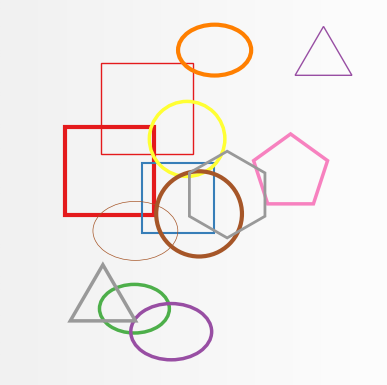[{"shape": "square", "thickness": 1, "radius": 0.59, "center": [0.379, 0.718]}, {"shape": "square", "thickness": 3, "radius": 0.57, "center": [0.282, 0.555]}, {"shape": "square", "thickness": 1.5, "radius": 0.46, "center": [0.459, 0.486]}, {"shape": "oval", "thickness": 2.5, "radius": 0.45, "center": [0.347, 0.198]}, {"shape": "oval", "thickness": 2.5, "radius": 0.52, "center": [0.442, 0.138]}, {"shape": "triangle", "thickness": 1, "radius": 0.42, "center": [0.835, 0.847]}, {"shape": "oval", "thickness": 3, "radius": 0.47, "center": [0.554, 0.87]}, {"shape": "circle", "thickness": 2.5, "radius": 0.49, "center": [0.483, 0.639]}, {"shape": "circle", "thickness": 3, "radius": 0.55, "center": [0.514, 0.444]}, {"shape": "oval", "thickness": 0.5, "radius": 0.55, "center": [0.349, 0.4]}, {"shape": "pentagon", "thickness": 2.5, "radius": 0.5, "center": [0.75, 0.552]}, {"shape": "triangle", "thickness": 2.5, "radius": 0.49, "center": [0.265, 0.215]}, {"shape": "hexagon", "thickness": 2, "radius": 0.56, "center": [0.586, 0.495]}]